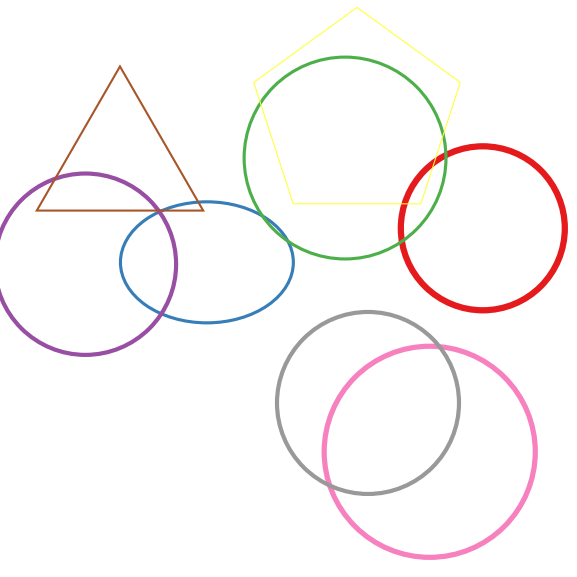[{"shape": "circle", "thickness": 3, "radius": 0.71, "center": [0.836, 0.604]}, {"shape": "oval", "thickness": 1.5, "radius": 0.75, "center": [0.358, 0.545]}, {"shape": "circle", "thickness": 1.5, "radius": 0.87, "center": [0.598, 0.725]}, {"shape": "circle", "thickness": 2, "radius": 0.79, "center": [0.148, 0.542]}, {"shape": "pentagon", "thickness": 0.5, "radius": 0.94, "center": [0.618, 0.798]}, {"shape": "triangle", "thickness": 1, "radius": 0.83, "center": [0.208, 0.718]}, {"shape": "circle", "thickness": 2.5, "radius": 0.91, "center": [0.744, 0.217]}, {"shape": "circle", "thickness": 2, "radius": 0.79, "center": [0.637, 0.301]}]